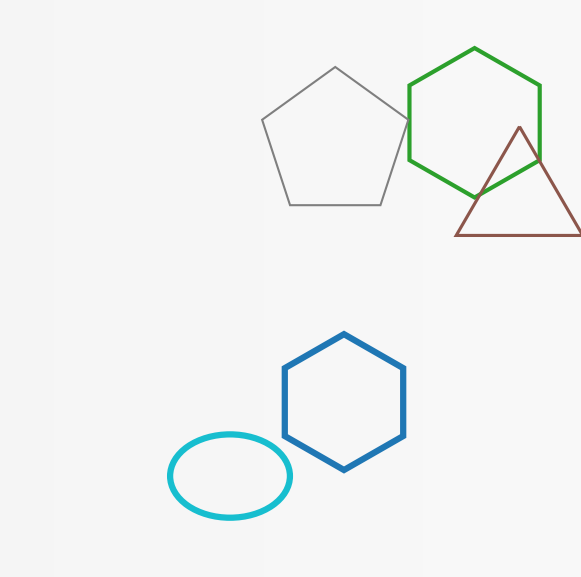[{"shape": "hexagon", "thickness": 3, "radius": 0.59, "center": [0.592, 0.303]}, {"shape": "hexagon", "thickness": 2, "radius": 0.65, "center": [0.817, 0.787]}, {"shape": "triangle", "thickness": 1.5, "radius": 0.63, "center": [0.894, 0.654]}, {"shape": "pentagon", "thickness": 1, "radius": 0.66, "center": [0.577, 0.751]}, {"shape": "oval", "thickness": 3, "radius": 0.52, "center": [0.396, 0.175]}]